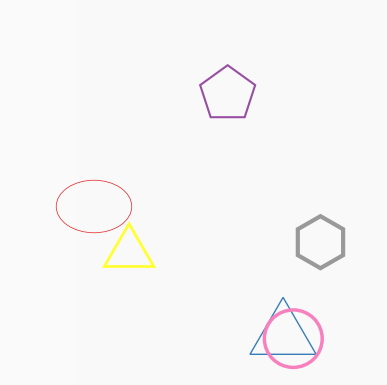[{"shape": "oval", "thickness": 0.5, "radius": 0.49, "center": [0.243, 0.464]}, {"shape": "triangle", "thickness": 1, "radius": 0.49, "center": [0.731, 0.129]}, {"shape": "pentagon", "thickness": 1.5, "radius": 0.37, "center": [0.588, 0.756]}, {"shape": "triangle", "thickness": 2, "radius": 0.37, "center": [0.333, 0.345]}, {"shape": "circle", "thickness": 2.5, "radius": 0.37, "center": [0.757, 0.12]}, {"shape": "hexagon", "thickness": 3, "radius": 0.34, "center": [0.827, 0.371]}]